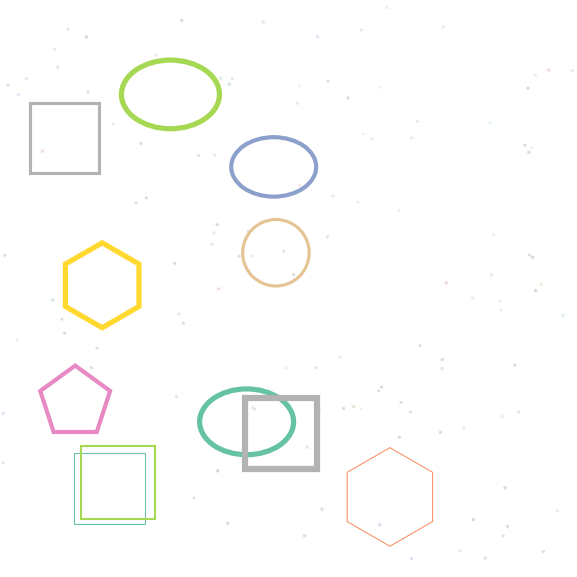[{"shape": "square", "thickness": 0.5, "radius": 0.31, "center": [0.19, 0.154]}, {"shape": "oval", "thickness": 2.5, "radius": 0.41, "center": [0.427, 0.269]}, {"shape": "hexagon", "thickness": 0.5, "radius": 0.43, "center": [0.675, 0.139]}, {"shape": "oval", "thickness": 2, "radius": 0.37, "center": [0.474, 0.71]}, {"shape": "pentagon", "thickness": 2, "radius": 0.32, "center": [0.13, 0.302]}, {"shape": "oval", "thickness": 2.5, "radius": 0.42, "center": [0.295, 0.836]}, {"shape": "square", "thickness": 1, "radius": 0.32, "center": [0.205, 0.164]}, {"shape": "hexagon", "thickness": 2.5, "radius": 0.37, "center": [0.177, 0.505]}, {"shape": "circle", "thickness": 1.5, "radius": 0.29, "center": [0.478, 0.561]}, {"shape": "square", "thickness": 1.5, "radius": 0.3, "center": [0.111, 0.76]}, {"shape": "square", "thickness": 3, "radius": 0.31, "center": [0.486, 0.249]}]